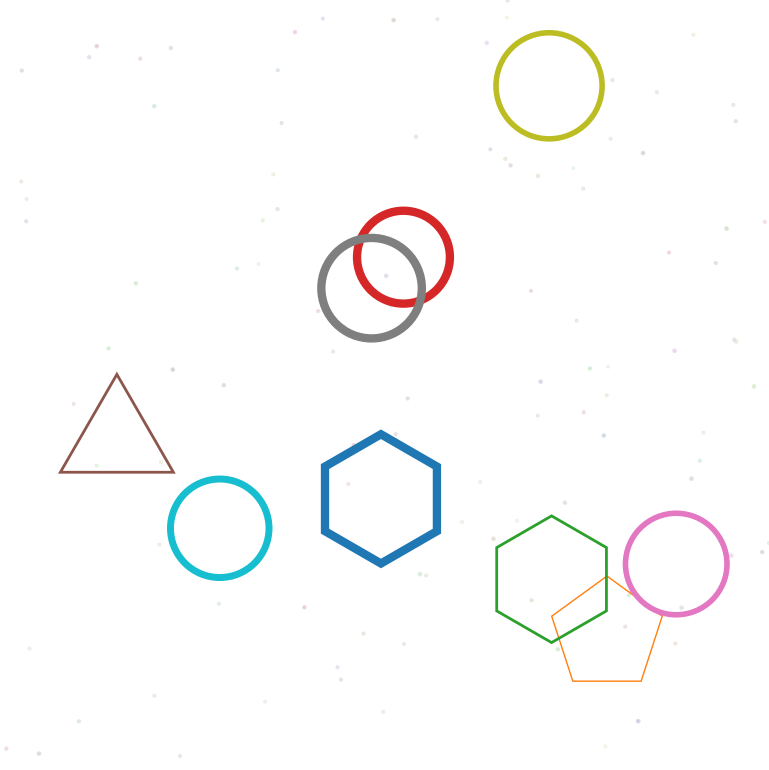[{"shape": "hexagon", "thickness": 3, "radius": 0.42, "center": [0.495, 0.352]}, {"shape": "pentagon", "thickness": 0.5, "radius": 0.38, "center": [0.788, 0.176]}, {"shape": "hexagon", "thickness": 1, "radius": 0.41, "center": [0.716, 0.248]}, {"shape": "circle", "thickness": 3, "radius": 0.3, "center": [0.524, 0.666]}, {"shape": "triangle", "thickness": 1, "radius": 0.42, "center": [0.152, 0.429]}, {"shape": "circle", "thickness": 2, "radius": 0.33, "center": [0.878, 0.268]}, {"shape": "circle", "thickness": 3, "radius": 0.33, "center": [0.483, 0.626]}, {"shape": "circle", "thickness": 2, "radius": 0.34, "center": [0.713, 0.889]}, {"shape": "circle", "thickness": 2.5, "radius": 0.32, "center": [0.285, 0.314]}]